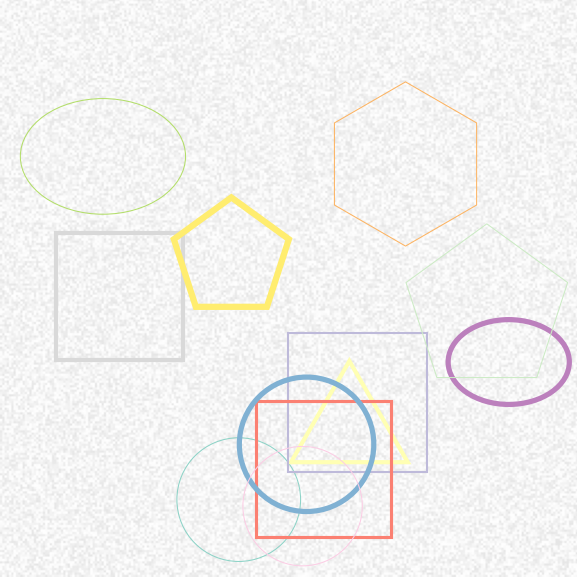[{"shape": "circle", "thickness": 0.5, "radius": 0.54, "center": [0.413, 0.134]}, {"shape": "triangle", "thickness": 2, "radius": 0.58, "center": [0.605, 0.257]}, {"shape": "square", "thickness": 1, "radius": 0.6, "center": [0.62, 0.302]}, {"shape": "square", "thickness": 1.5, "radius": 0.59, "center": [0.56, 0.187]}, {"shape": "circle", "thickness": 2.5, "radius": 0.58, "center": [0.531, 0.23]}, {"shape": "hexagon", "thickness": 0.5, "radius": 0.71, "center": [0.702, 0.715]}, {"shape": "oval", "thickness": 0.5, "radius": 0.72, "center": [0.178, 0.728]}, {"shape": "circle", "thickness": 0.5, "radius": 0.52, "center": [0.524, 0.123]}, {"shape": "square", "thickness": 2, "radius": 0.55, "center": [0.207, 0.486]}, {"shape": "oval", "thickness": 2.5, "radius": 0.52, "center": [0.881, 0.372]}, {"shape": "pentagon", "thickness": 0.5, "radius": 0.74, "center": [0.843, 0.464]}, {"shape": "pentagon", "thickness": 3, "radius": 0.52, "center": [0.401, 0.553]}]